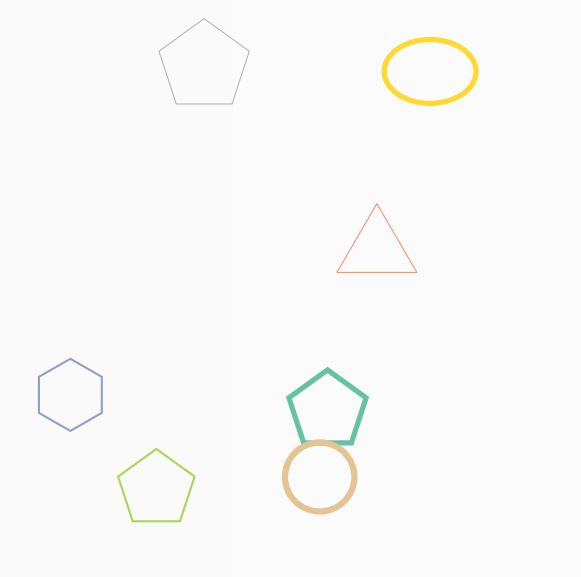[{"shape": "pentagon", "thickness": 2.5, "radius": 0.35, "center": [0.563, 0.289]}, {"shape": "triangle", "thickness": 0.5, "radius": 0.4, "center": [0.648, 0.567]}, {"shape": "hexagon", "thickness": 1, "radius": 0.31, "center": [0.121, 0.315]}, {"shape": "pentagon", "thickness": 1, "radius": 0.35, "center": [0.269, 0.153]}, {"shape": "oval", "thickness": 2.5, "radius": 0.39, "center": [0.74, 0.875]}, {"shape": "circle", "thickness": 3, "radius": 0.3, "center": [0.55, 0.173]}, {"shape": "pentagon", "thickness": 0.5, "radius": 0.41, "center": [0.351, 0.885]}]